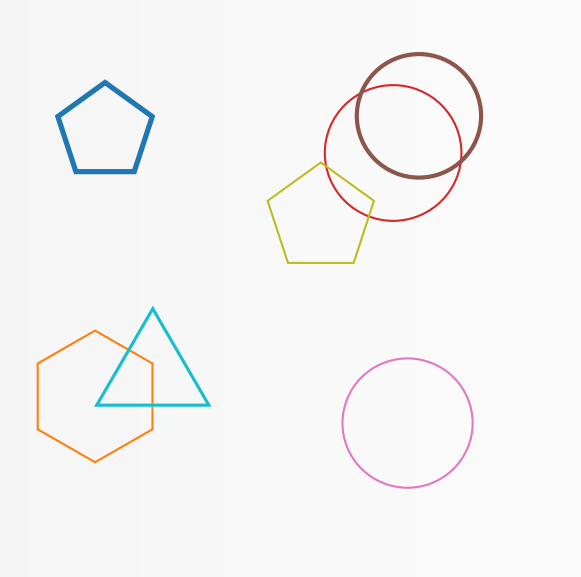[{"shape": "pentagon", "thickness": 2.5, "radius": 0.43, "center": [0.181, 0.771]}, {"shape": "hexagon", "thickness": 1, "radius": 0.57, "center": [0.164, 0.313]}, {"shape": "circle", "thickness": 1, "radius": 0.59, "center": [0.676, 0.734]}, {"shape": "circle", "thickness": 2, "radius": 0.53, "center": [0.721, 0.799]}, {"shape": "circle", "thickness": 1, "radius": 0.56, "center": [0.701, 0.267]}, {"shape": "pentagon", "thickness": 1, "radius": 0.48, "center": [0.552, 0.622]}, {"shape": "triangle", "thickness": 1.5, "radius": 0.56, "center": [0.263, 0.353]}]